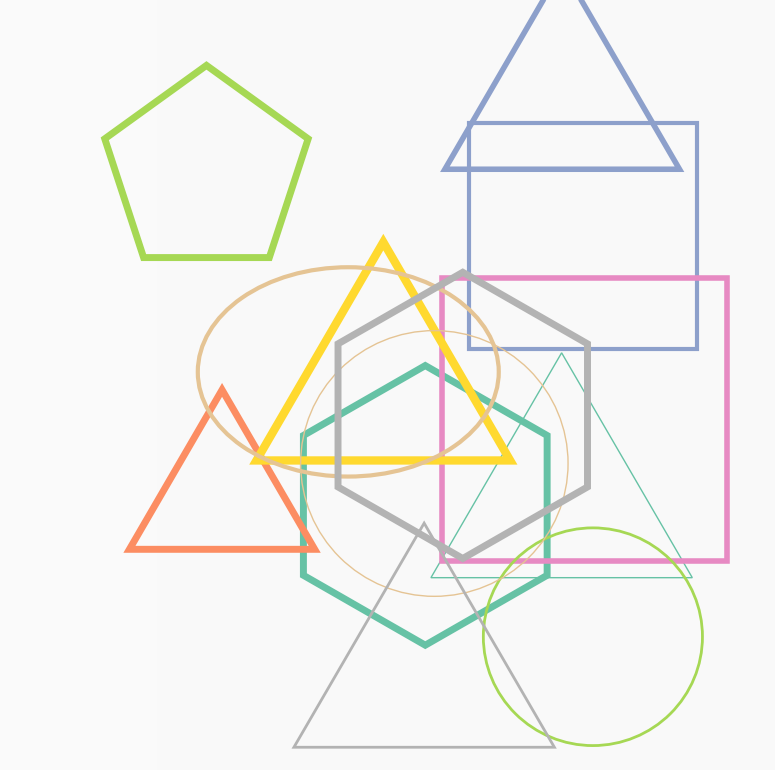[{"shape": "triangle", "thickness": 0.5, "radius": 0.97, "center": [0.725, 0.347]}, {"shape": "hexagon", "thickness": 2.5, "radius": 0.91, "center": [0.549, 0.344]}, {"shape": "triangle", "thickness": 2.5, "radius": 0.69, "center": [0.287, 0.356]}, {"shape": "square", "thickness": 1.5, "radius": 0.73, "center": [0.752, 0.694]}, {"shape": "triangle", "thickness": 2, "radius": 0.87, "center": [0.725, 0.868]}, {"shape": "square", "thickness": 2, "radius": 0.92, "center": [0.754, 0.455]}, {"shape": "pentagon", "thickness": 2.5, "radius": 0.69, "center": [0.266, 0.777]}, {"shape": "circle", "thickness": 1, "radius": 0.71, "center": [0.765, 0.173]}, {"shape": "triangle", "thickness": 3, "radius": 0.95, "center": [0.495, 0.497]}, {"shape": "circle", "thickness": 0.5, "radius": 0.86, "center": [0.56, 0.398]}, {"shape": "oval", "thickness": 1.5, "radius": 0.97, "center": [0.449, 0.517]}, {"shape": "hexagon", "thickness": 2.5, "radius": 0.93, "center": [0.597, 0.461]}, {"shape": "triangle", "thickness": 1, "radius": 0.97, "center": [0.547, 0.127]}]